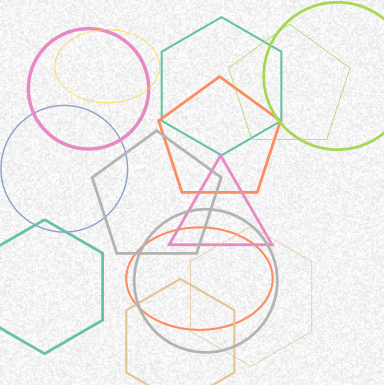[{"shape": "hexagon", "thickness": 2, "radius": 0.87, "center": [0.116, 0.255]}, {"shape": "hexagon", "thickness": 1.5, "radius": 0.9, "center": [0.575, 0.776]}, {"shape": "pentagon", "thickness": 2, "radius": 0.83, "center": [0.57, 0.635]}, {"shape": "oval", "thickness": 1.5, "radius": 0.95, "center": [0.518, 0.276]}, {"shape": "circle", "thickness": 1, "radius": 0.82, "center": [0.167, 0.562]}, {"shape": "triangle", "thickness": 2, "radius": 0.77, "center": [0.573, 0.442]}, {"shape": "circle", "thickness": 2.5, "radius": 0.78, "center": [0.23, 0.769]}, {"shape": "pentagon", "thickness": 0.5, "radius": 0.83, "center": [0.751, 0.772]}, {"shape": "circle", "thickness": 2, "radius": 0.96, "center": [0.876, 0.803]}, {"shape": "oval", "thickness": 0.5, "radius": 0.68, "center": [0.278, 0.828]}, {"shape": "hexagon", "thickness": 0.5, "radius": 0.91, "center": [0.652, 0.23]}, {"shape": "hexagon", "thickness": 1.5, "radius": 0.81, "center": [0.468, 0.114]}, {"shape": "circle", "thickness": 2, "radius": 0.93, "center": [0.534, 0.271]}, {"shape": "pentagon", "thickness": 2, "radius": 0.88, "center": [0.407, 0.484]}]